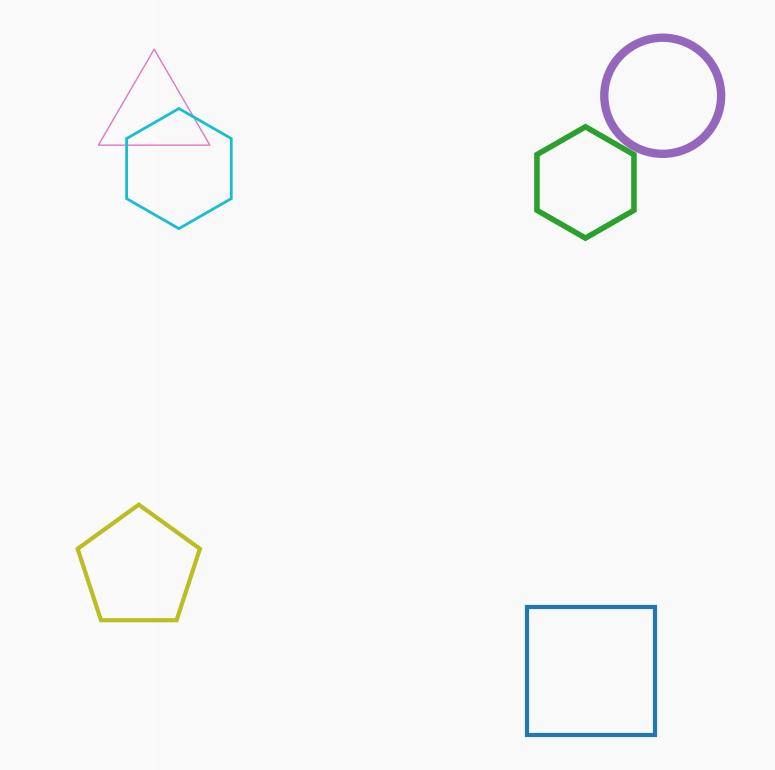[{"shape": "square", "thickness": 1.5, "radius": 0.42, "center": [0.763, 0.128]}, {"shape": "hexagon", "thickness": 2, "radius": 0.36, "center": [0.755, 0.763]}, {"shape": "circle", "thickness": 3, "radius": 0.38, "center": [0.855, 0.876]}, {"shape": "triangle", "thickness": 0.5, "radius": 0.42, "center": [0.199, 0.853]}, {"shape": "pentagon", "thickness": 1.5, "radius": 0.41, "center": [0.179, 0.262]}, {"shape": "hexagon", "thickness": 1, "radius": 0.39, "center": [0.231, 0.781]}]